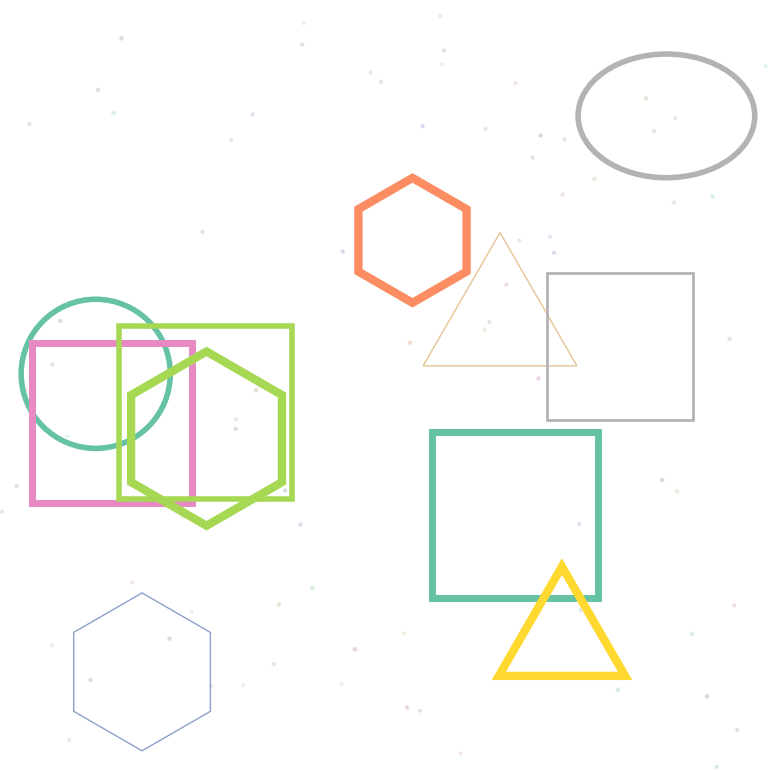[{"shape": "circle", "thickness": 2, "radius": 0.48, "center": [0.124, 0.515]}, {"shape": "square", "thickness": 2.5, "radius": 0.54, "center": [0.669, 0.331]}, {"shape": "hexagon", "thickness": 3, "radius": 0.41, "center": [0.536, 0.688]}, {"shape": "hexagon", "thickness": 0.5, "radius": 0.51, "center": [0.184, 0.127]}, {"shape": "square", "thickness": 2.5, "radius": 0.52, "center": [0.146, 0.451]}, {"shape": "square", "thickness": 2, "radius": 0.56, "center": [0.267, 0.464]}, {"shape": "hexagon", "thickness": 3, "radius": 0.57, "center": [0.268, 0.43]}, {"shape": "triangle", "thickness": 3, "radius": 0.47, "center": [0.73, 0.17]}, {"shape": "triangle", "thickness": 0.5, "radius": 0.58, "center": [0.649, 0.583]}, {"shape": "oval", "thickness": 2, "radius": 0.57, "center": [0.865, 0.85]}, {"shape": "square", "thickness": 1, "radius": 0.48, "center": [0.805, 0.55]}]